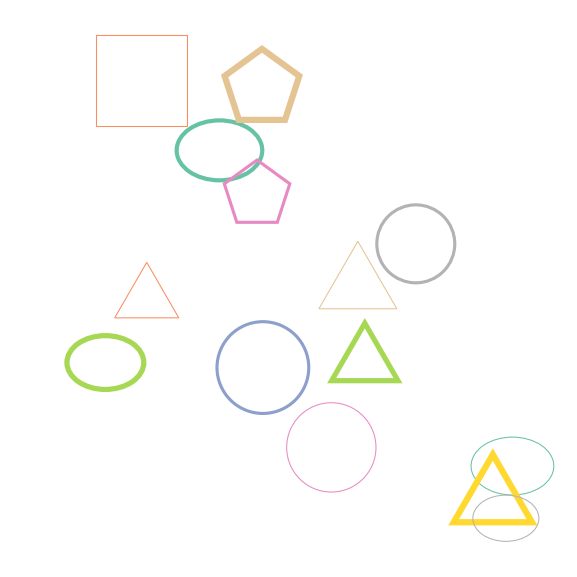[{"shape": "oval", "thickness": 2, "radius": 0.37, "center": [0.38, 0.739]}, {"shape": "oval", "thickness": 0.5, "radius": 0.36, "center": [0.887, 0.192]}, {"shape": "square", "thickness": 0.5, "radius": 0.4, "center": [0.245, 0.86]}, {"shape": "triangle", "thickness": 0.5, "radius": 0.32, "center": [0.254, 0.481]}, {"shape": "circle", "thickness": 1.5, "radius": 0.4, "center": [0.455, 0.363]}, {"shape": "circle", "thickness": 0.5, "radius": 0.39, "center": [0.574, 0.224]}, {"shape": "pentagon", "thickness": 1.5, "radius": 0.3, "center": [0.445, 0.662]}, {"shape": "oval", "thickness": 2.5, "radius": 0.33, "center": [0.182, 0.371]}, {"shape": "triangle", "thickness": 2.5, "radius": 0.33, "center": [0.632, 0.373]}, {"shape": "triangle", "thickness": 3, "radius": 0.39, "center": [0.853, 0.134]}, {"shape": "triangle", "thickness": 0.5, "radius": 0.39, "center": [0.62, 0.503]}, {"shape": "pentagon", "thickness": 3, "radius": 0.34, "center": [0.454, 0.847]}, {"shape": "oval", "thickness": 0.5, "radius": 0.29, "center": [0.876, 0.102]}, {"shape": "circle", "thickness": 1.5, "radius": 0.34, "center": [0.72, 0.577]}]